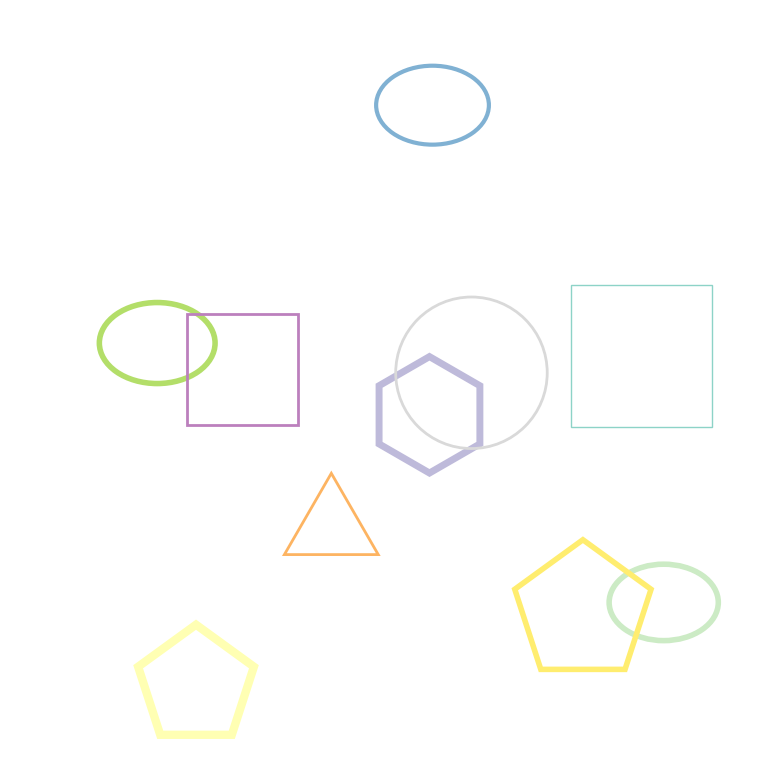[{"shape": "square", "thickness": 0.5, "radius": 0.46, "center": [0.833, 0.538]}, {"shape": "pentagon", "thickness": 3, "radius": 0.4, "center": [0.255, 0.11]}, {"shape": "hexagon", "thickness": 2.5, "radius": 0.38, "center": [0.558, 0.461]}, {"shape": "oval", "thickness": 1.5, "radius": 0.37, "center": [0.562, 0.863]}, {"shape": "triangle", "thickness": 1, "radius": 0.35, "center": [0.43, 0.315]}, {"shape": "oval", "thickness": 2, "radius": 0.38, "center": [0.204, 0.554]}, {"shape": "circle", "thickness": 1, "radius": 0.49, "center": [0.612, 0.516]}, {"shape": "square", "thickness": 1, "radius": 0.36, "center": [0.315, 0.521]}, {"shape": "oval", "thickness": 2, "radius": 0.35, "center": [0.862, 0.218]}, {"shape": "pentagon", "thickness": 2, "radius": 0.47, "center": [0.757, 0.206]}]